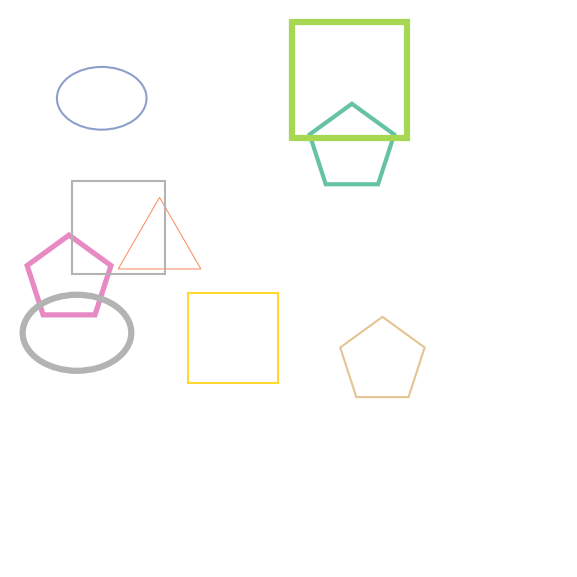[{"shape": "pentagon", "thickness": 2, "radius": 0.39, "center": [0.609, 0.742]}, {"shape": "triangle", "thickness": 0.5, "radius": 0.41, "center": [0.276, 0.575]}, {"shape": "oval", "thickness": 1, "radius": 0.39, "center": [0.176, 0.829]}, {"shape": "pentagon", "thickness": 2.5, "radius": 0.38, "center": [0.12, 0.516]}, {"shape": "square", "thickness": 3, "radius": 0.5, "center": [0.605, 0.861]}, {"shape": "square", "thickness": 1, "radius": 0.39, "center": [0.404, 0.414]}, {"shape": "pentagon", "thickness": 1, "radius": 0.38, "center": [0.662, 0.374]}, {"shape": "oval", "thickness": 3, "radius": 0.47, "center": [0.133, 0.423]}, {"shape": "square", "thickness": 1, "radius": 0.4, "center": [0.206, 0.604]}]